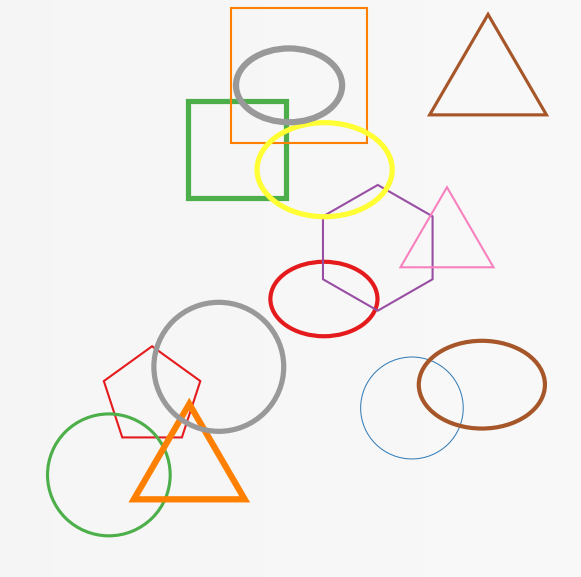[{"shape": "oval", "thickness": 2, "radius": 0.46, "center": [0.557, 0.481]}, {"shape": "pentagon", "thickness": 1, "radius": 0.44, "center": [0.262, 0.312]}, {"shape": "circle", "thickness": 0.5, "radius": 0.44, "center": [0.709, 0.293]}, {"shape": "circle", "thickness": 1.5, "radius": 0.53, "center": [0.187, 0.177]}, {"shape": "square", "thickness": 2.5, "radius": 0.42, "center": [0.408, 0.74]}, {"shape": "hexagon", "thickness": 1, "radius": 0.54, "center": [0.65, 0.57]}, {"shape": "square", "thickness": 1, "radius": 0.58, "center": [0.515, 0.869]}, {"shape": "triangle", "thickness": 3, "radius": 0.55, "center": [0.326, 0.19]}, {"shape": "oval", "thickness": 2.5, "radius": 0.58, "center": [0.558, 0.705]}, {"shape": "oval", "thickness": 2, "radius": 0.54, "center": [0.829, 0.333]}, {"shape": "triangle", "thickness": 1.5, "radius": 0.58, "center": [0.84, 0.858]}, {"shape": "triangle", "thickness": 1, "radius": 0.46, "center": [0.769, 0.583]}, {"shape": "oval", "thickness": 3, "radius": 0.46, "center": [0.497, 0.851]}, {"shape": "circle", "thickness": 2.5, "radius": 0.56, "center": [0.376, 0.364]}]